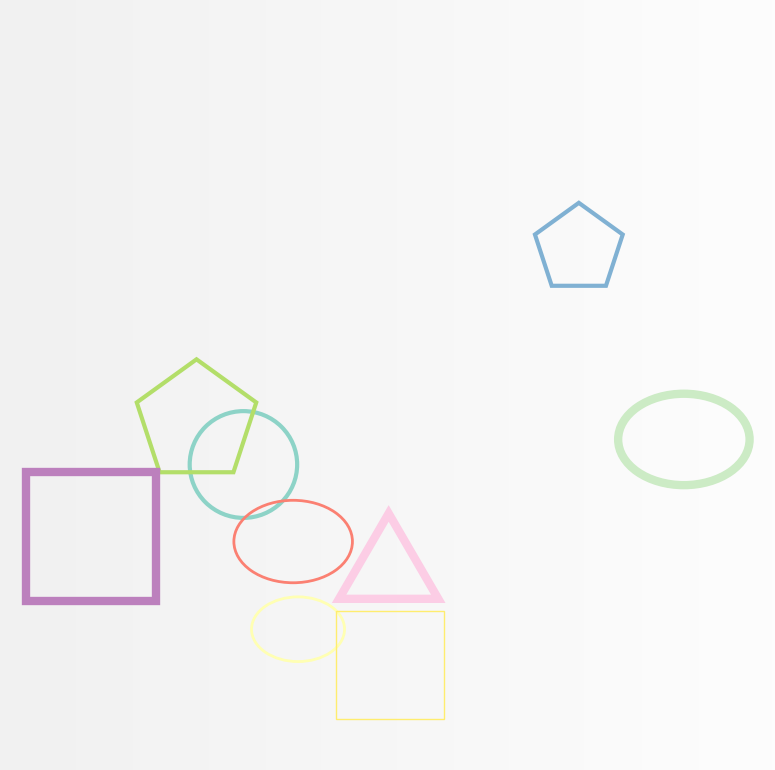[{"shape": "circle", "thickness": 1.5, "radius": 0.35, "center": [0.314, 0.397]}, {"shape": "oval", "thickness": 1, "radius": 0.3, "center": [0.385, 0.183]}, {"shape": "oval", "thickness": 1, "radius": 0.38, "center": [0.378, 0.297]}, {"shape": "pentagon", "thickness": 1.5, "radius": 0.3, "center": [0.747, 0.677]}, {"shape": "pentagon", "thickness": 1.5, "radius": 0.41, "center": [0.254, 0.452]}, {"shape": "triangle", "thickness": 3, "radius": 0.37, "center": [0.501, 0.259]}, {"shape": "square", "thickness": 3, "radius": 0.42, "center": [0.118, 0.303]}, {"shape": "oval", "thickness": 3, "radius": 0.42, "center": [0.882, 0.429]}, {"shape": "square", "thickness": 0.5, "radius": 0.35, "center": [0.504, 0.136]}]